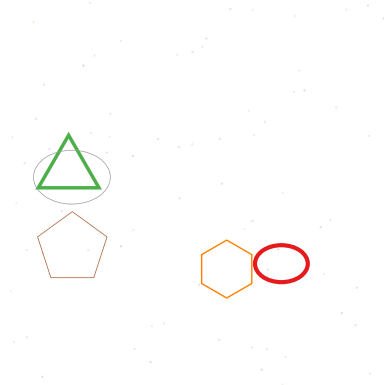[{"shape": "oval", "thickness": 3, "radius": 0.34, "center": [0.731, 0.315]}, {"shape": "triangle", "thickness": 2.5, "radius": 0.46, "center": [0.178, 0.558]}, {"shape": "hexagon", "thickness": 1, "radius": 0.38, "center": [0.589, 0.301]}, {"shape": "pentagon", "thickness": 0.5, "radius": 0.47, "center": [0.188, 0.355]}, {"shape": "oval", "thickness": 0.5, "radius": 0.5, "center": [0.187, 0.54]}]